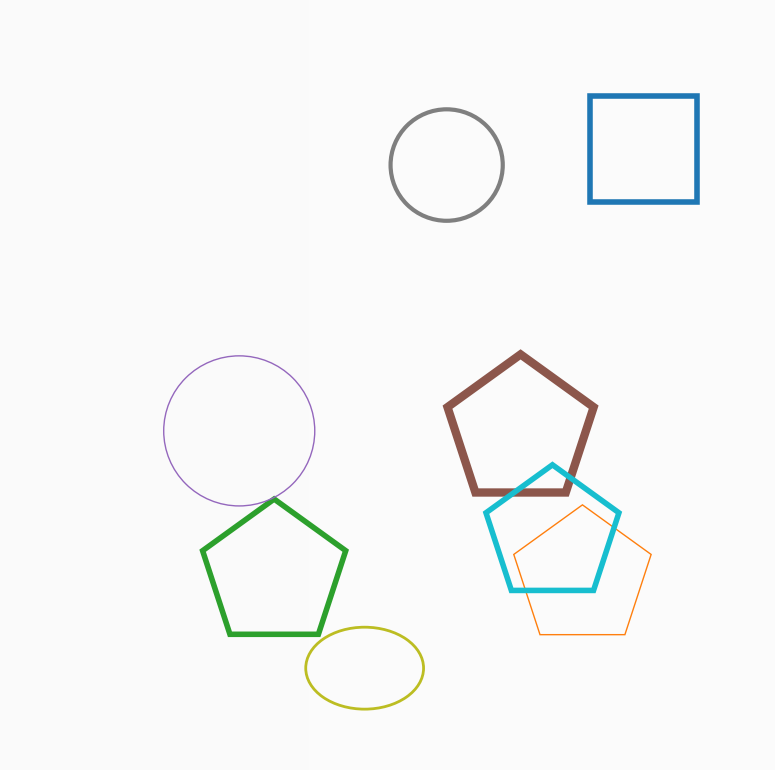[{"shape": "square", "thickness": 2, "radius": 0.35, "center": [0.83, 0.807]}, {"shape": "pentagon", "thickness": 0.5, "radius": 0.47, "center": [0.752, 0.251]}, {"shape": "pentagon", "thickness": 2, "radius": 0.49, "center": [0.354, 0.255]}, {"shape": "circle", "thickness": 0.5, "radius": 0.49, "center": [0.309, 0.44]}, {"shape": "pentagon", "thickness": 3, "radius": 0.5, "center": [0.672, 0.441]}, {"shape": "circle", "thickness": 1.5, "radius": 0.36, "center": [0.576, 0.786]}, {"shape": "oval", "thickness": 1, "radius": 0.38, "center": [0.471, 0.132]}, {"shape": "pentagon", "thickness": 2, "radius": 0.45, "center": [0.713, 0.306]}]